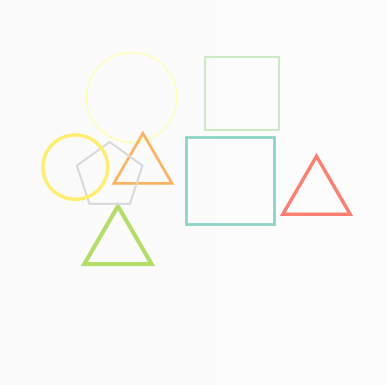[{"shape": "square", "thickness": 2, "radius": 0.57, "center": [0.594, 0.531]}, {"shape": "circle", "thickness": 1, "radius": 0.58, "center": [0.34, 0.747]}, {"shape": "triangle", "thickness": 2.5, "radius": 0.5, "center": [0.817, 0.494]}, {"shape": "triangle", "thickness": 2, "radius": 0.43, "center": [0.369, 0.567]}, {"shape": "triangle", "thickness": 3, "radius": 0.5, "center": [0.304, 0.364]}, {"shape": "pentagon", "thickness": 1.5, "radius": 0.44, "center": [0.283, 0.542]}, {"shape": "square", "thickness": 1.5, "radius": 0.48, "center": [0.624, 0.757]}, {"shape": "circle", "thickness": 2.5, "radius": 0.42, "center": [0.194, 0.566]}]